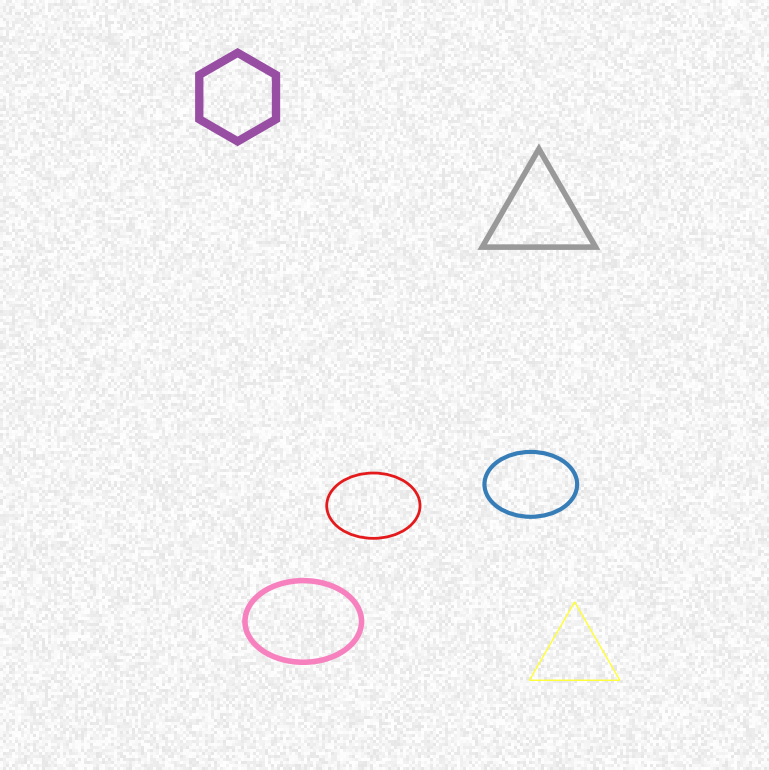[{"shape": "oval", "thickness": 1, "radius": 0.3, "center": [0.485, 0.343]}, {"shape": "oval", "thickness": 1.5, "radius": 0.3, "center": [0.689, 0.371]}, {"shape": "hexagon", "thickness": 3, "radius": 0.29, "center": [0.309, 0.874]}, {"shape": "triangle", "thickness": 0.5, "radius": 0.34, "center": [0.746, 0.15]}, {"shape": "oval", "thickness": 2, "radius": 0.38, "center": [0.394, 0.193]}, {"shape": "triangle", "thickness": 2, "radius": 0.43, "center": [0.7, 0.722]}]